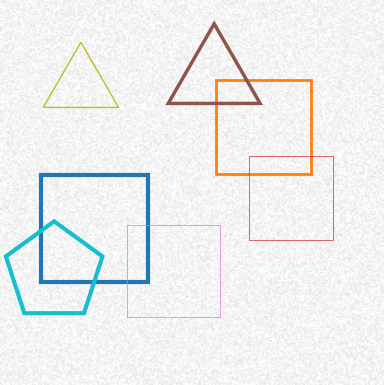[{"shape": "square", "thickness": 3, "radius": 0.69, "center": [0.246, 0.406]}, {"shape": "square", "thickness": 2, "radius": 0.61, "center": [0.685, 0.67]}, {"shape": "square", "thickness": 0.5, "radius": 0.54, "center": [0.755, 0.486]}, {"shape": "triangle", "thickness": 2.5, "radius": 0.69, "center": [0.556, 0.8]}, {"shape": "square", "thickness": 0.5, "radius": 0.6, "center": [0.45, 0.296]}, {"shape": "triangle", "thickness": 1, "radius": 0.56, "center": [0.21, 0.777]}, {"shape": "pentagon", "thickness": 3, "radius": 0.66, "center": [0.141, 0.293]}]